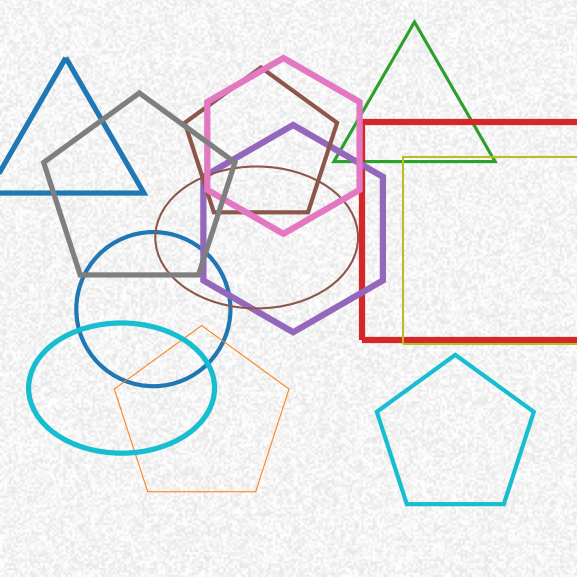[{"shape": "circle", "thickness": 2, "radius": 0.67, "center": [0.266, 0.464]}, {"shape": "triangle", "thickness": 2.5, "radius": 0.78, "center": [0.114, 0.743]}, {"shape": "pentagon", "thickness": 0.5, "radius": 0.8, "center": [0.349, 0.276]}, {"shape": "triangle", "thickness": 1.5, "radius": 0.81, "center": [0.718, 0.8]}, {"shape": "square", "thickness": 3, "radius": 0.94, "center": [0.816, 0.599]}, {"shape": "hexagon", "thickness": 3, "radius": 0.9, "center": [0.508, 0.603]}, {"shape": "oval", "thickness": 1, "radius": 0.88, "center": [0.444, 0.588]}, {"shape": "pentagon", "thickness": 2, "radius": 0.69, "center": [0.452, 0.744]}, {"shape": "hexagon", "thickness": 3, "radius": 0.76, "center": [0.491, 0.746]}, {"shape": "pentagon", "thickness": 2.5, "radius": 0.87, "center": [0.241, 0.664]}, {"shape": "square", "thickness": 1, "radius": 0.81, "center": [0.861, 0.565]}, {"shape": "oval", "thickness": 2.5, "radius": 0.81, "center": [0.211, 0.327]}, {"shape": "pentagon", "thickness": 2, "radius": 0.71, "center": [0.788, 0.242]}]